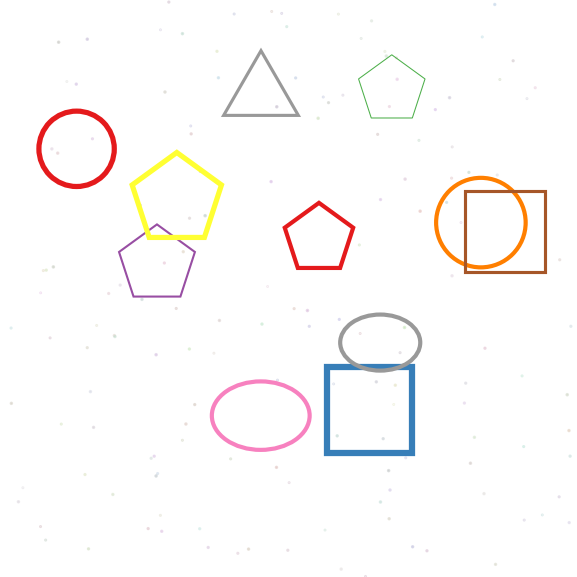[{"shape": "circle", "thickness": 2.5, "radius": 0.33, "center": [0.133, 0.741]}, {"shape": "pentagon", "thickness": 2, "radius": 0.31, "center": [0.552, 0.586]}, {"shape": "square", "thickness": 3, "radius": 0.37, "center": [0.64, 0.289]}, {"shape": "pentagon", "thickness": 0.5, "radius": 0.3, "center": [0.678, 0.844]}, {"shape": "pentagon", "thickness": 1, "radius": 0.35, "center": [0.272, 0.541]}, {"shape": "circle", "thickness": 2, "radius": 0.39, "center": [0.833, 0.614]}, {"shape": "pentagon", "thickness": 2.5, "radius": 0.41, "center": [0.306, 0.654]}, {"shape": "square", "thickness": 1.5, "radius": 0.35, "center": [0.875, 0.598]}, {"shape": "oval", "thickness": 2, "radius": 0.42, "center": [0.452, 0.279]}, {"shape": "oval", "thickness": 2, "radius": 0.35, "center": [0.658, 0.406]}, {"shape": "triangle", "thickness": 1.5, "radius": 0.37, "center": [0.452, 0.837]}]